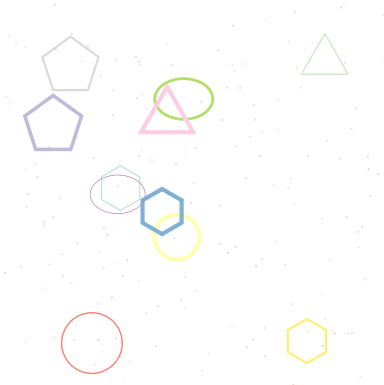[{"shape": "hexagon", "thickness": 0.5, "radius": 0.29, "center": [0.313, 0.511]}, {"shape": "circle", "thickness": 3, "radius": 0.29, "center": [0.46, 0.384]}, {"shape": "pentagon", "thickness": 2.5, "radius": 0.39, "center": [0.138, 0.675]}, {"shape": "circle", "thickness": 1, "radius": 0.39, "center": [0.239, 0.109]}, {"shape": "hexagon", "thickness": 3, "radius": 0.29, "center": [0.421, 0.451]}, {"shape": "oval", "thickness": 2, "radius": 0.38, "center": [0.477, 0.743]}, {"shape": "triangle", "thickness": 3, "radius": 0.39, "center": [0.434, 0.696]}, {"shape": "pentagon", "thickness": 1.5, "radius": 0.38, "center": [0.183, 0.828]}, {"shape": "oval", "thickness": 0.5, "radius": 0.36, "center": [0.306, 0.495]}, {"shape": "triangle", "thickness": 1, "radius": 0.35, "center": [0.844, 0.842]}, {"shape": "hexagon", "thickness": 1.5, "radius": 0.29, "center": [0.797, 0.114]}]